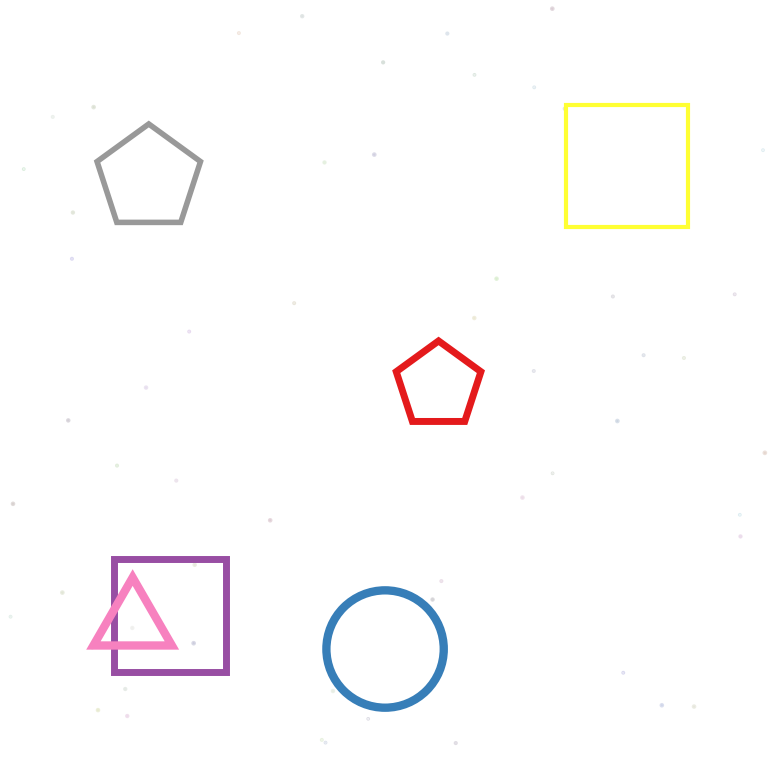[{"shape": "pentagon", "thickness": 2.5, "radius": 0.29, "center": [0.57, 0.499]}, {"shape": "circle", "thickness": 3, "radius": 0.38, "center": [0.5, 0.157]}, {"shape": "square", "thickness": 2.5, "radius": 0.36, "center": [0.221, 0.201]}, {"shape": "square", "thickness": 1.5, "radius": 0.4, "center": [0.814, 0.784]}, {"shape": "triangle", "thickness": 3, "radius": 0.29, "center": [0.172, 0.191]}, {"shape": "pentagon", "thickness": 2, "radius": 0.35, "center": [0.193, 0.768]}]